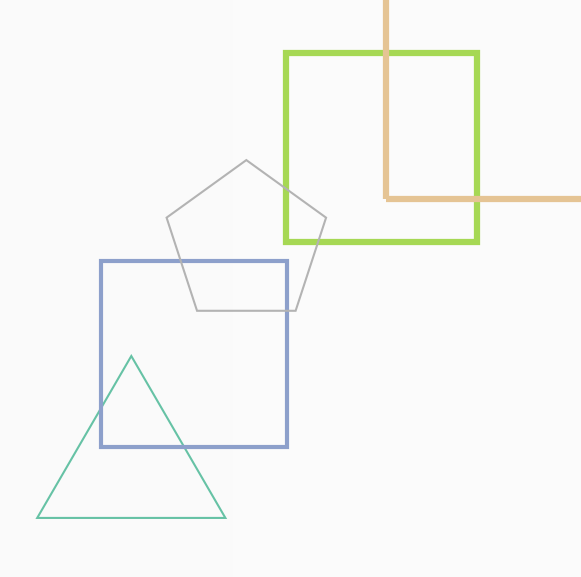[{"shape": "triangle", "thickness": 1, "radius": 0.93, "center": [0.226, 0.196]}, {"shape": "square", "thickness": 2, "radius": 0.8, "center": [0.334, 0.387]}, {"shape": "square", "thickness": 3, "radius": 0.82, "center": [0.656, 0.744]}, {"shape": "square", "thickness": 3, "radius": 0.98, "center": [0.86, 0.851]}, {"shape": "pentagon", "thickness": 1, "radius": 0.72, "center": [0.424, 0.578]}]